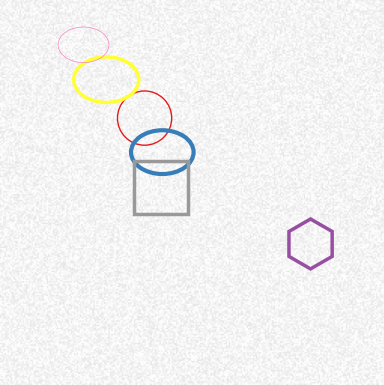[{"shape": "circle", "thickness": 1, "radius": 0.35, "center": [0.376, 0.693]}, {"shape": "oval", "thickness": 3, "radius": 0.41, "center": [0.422, 0.605]}, {"shape": "hexagon", "thickness": 2.5, "radius": 0.32, "center": [0.807, 0.366]}, {"shape": "oval", "thickness": 2.5, "radius": 0.42, "center": [0.276, 0.793]}, {"shape": "oval", "thickness": 0.5, "radius": 0.33, "center": [0.217, 0.884]}, {"shape": "square", "thickness": 2.5, "radius": 0.35, "center": [0.417, 0.513]}]